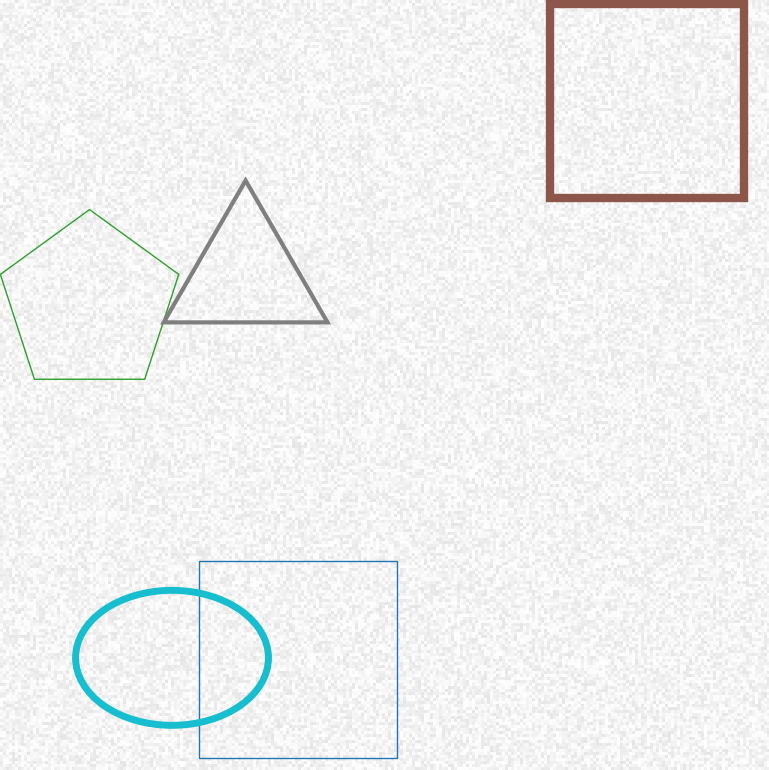[{"shape": "square", "thickness": 0.5, "radius": 0.64, "center": [0.387, 0.144]}, {"shape": "pentagon", "thickness": 0.5, "radius": 0.61, "center": [0.116, 0.606]}, {"shape": "square", "thickness": 3, "radius": 0.63, "center": [0.84, 0.868]}, {"shape": "triangle", "thickness": 1.5, "radius": 0.61, "center": [0.319, 0.643]}, {"shape": "oval", "thickness": 2.5, "radius": 0.63, "center": [0.223, 0.146]}]